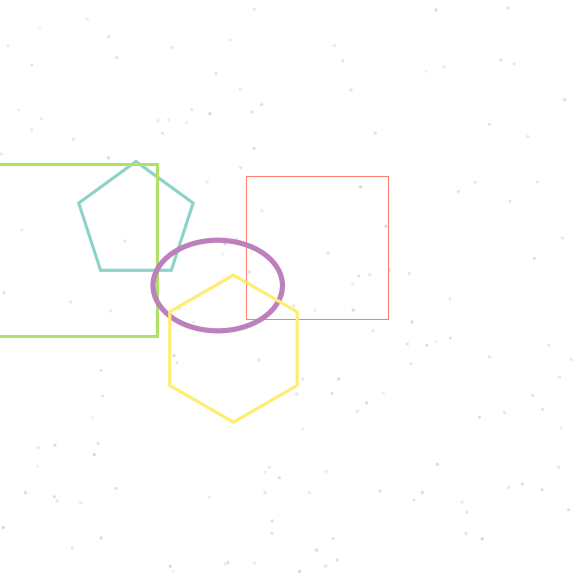[{"shape": "pentagon", "thickness": 1.5, "radius": 0.52, "center": [0.235, 0.615]}, {"shape": "square", "thickness": 0.5, "radius": 0.62, "center": [0.548, 0.57]}, {"shape": "square", "thickness": 1.5, "radius": 0.75, "center": [0.122, 0.566]}, {"shape": "oval", "thickness": 2.5, "radius": 0.56, "center": [0.377, 0.505]}, {"shape": "hexagon", "thickness": 1.5, "radius": 0.64, "center": [0.404, 0.395]}]